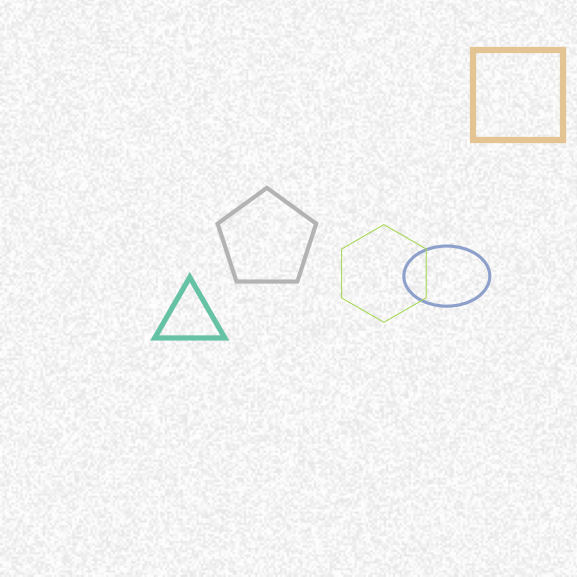[{"shape": "triangle", "thickness": 2.5, "radius": 0.35, "center": [0.329, 0.449]}, {"shape": "oval", "thickness": 1.5, "radius": 0.37, "center": [0.774, 0.521]}, {"shape": "hexagon", "thickness": 0.5, "radius": 0.42, "center": [0.665, 0.526]}, {"shape": "square", "thickness": 3, "radius": 0.39, "center": [0.897, 0.835]}, {"shape": "pentagon", "thickness": 2, "radius": 0.45, "center": [0.462, 0.584]}]